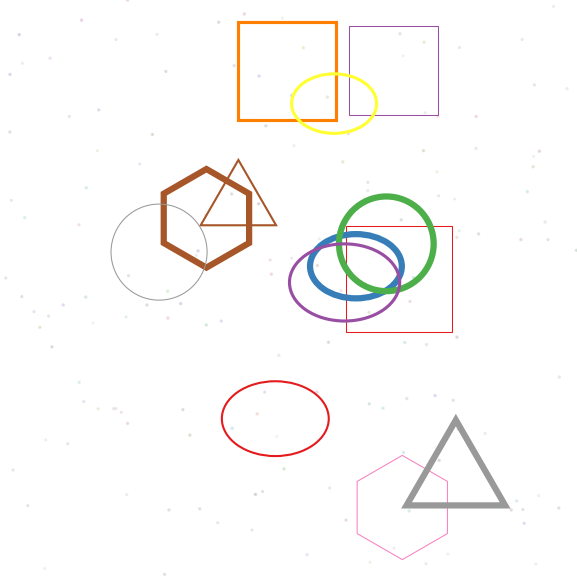[{"shape": "oval", "thickness": 1, "radius": 0.46, "center": [0.477, 0.274]}, {"shape": "square", "thickness": 0.5, "radius": 0.46, "center": [0.691, 0.516]}, {"shape": "oval", "thickness": 3, "radius": 0.4, "center": [0.616, 0.538]}, {"shape": "circle", "thickness": 3, "radius": 0.41, "center": [0.669, 0.577]}, {"shape": "oval", "thickness": 1.5, "radius": 0.48, "center": [0.597, 0.51]}, {"shape": "square", "thickness": 0.5, "radius": 0.38, "center": [0.681, 0.877]}, {"shape": "square", "thickness": 1.5, "radius": 0.43, "center": [0.497, 0.877]}, {"shape": "oval", "thickness": 1.5, "radius": 0.37, "center": [0.579, 0.82]}, {"shape": "hexagon", "thickness": 3, "radius": 0.43, "center": [0.357, 0.621]}, {"shape": "triangle", "thickness": 1, "radius": 0.38, "center": [0.413, 0.647]}, {"shape": "hexagon", "thickness": 0.5, "radius": 0.45, "center": [0.697, 0.12]}, {"shape": "circle", "thickness": 0.5, "radius": 0.42, "center": [0.275, 0.563]}, {"shape": "triangle", "thickness": 3, "radius": 0.49, "center": [0.789, 0.173]}]